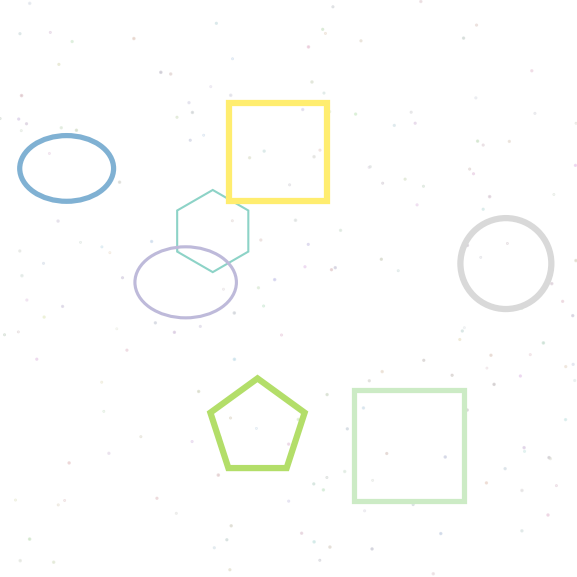[{"shape": "hexagon", "thickness": 1, "radius": 0.36, "center": [0.368, 0.599]}, {"shape": "oval", "thickness": 1.5, "radius": 0.44, "center": [0.322, 0.51]}, {"shape": "oval", "thickness": 2.5, "radius": 0.41, "center": [0.115, 0.707]}, {"shape": "pentagon", "thickness": 3, "radius": 0.43, "center": [0.446, 0.258]}, {"shape": "circle", "thickness": 3, "radius": 0.39, "center": [0.876, 0.543]}, {"shape": "square", "thickness": 2.5, "radius": 0.48, "center": [0.708, 0.228]}, {"shape": "square", "thickness": 3, "radius": 0.42, "center": [0.481, 0.735]}]